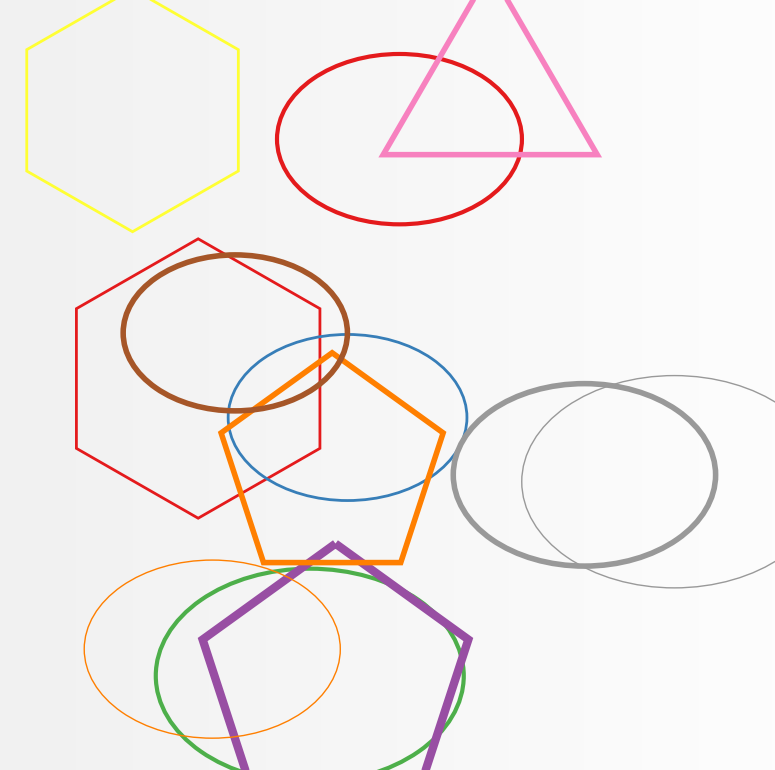[{"shape": "oval", "thickness": 1.5, "radius": 0.79, "center": [0.515, 0.819]}, {"shape": "hexagon", "thickness": 1, "radius": 0.91, "center": [0.256, 0.508]}, {"shape": "oval", "thickness": 1, "radius": 0.77, "center": [0.448, 0.458]}, {"shape": "oval", "thickness": 1.5, "radius": 0.99, "center": [0.4, 0.122]}, {"shape": "pentagon", "thickness": 3, "radius": 0.9, "center": [0.433, 0.114]}, {"shape": "oval", "thickness": 0.5, "radius": 0.83, "center": [0.274, 0.157]}, {"shape": "pentagon", "thickness": 2, "radius": 0.75, "center": [0.429, 0.391]}, {"shape": "hexagon", "thickness": 1, "radius": 0.79, "center": [0.171, 0.857]}, {"shape": "oval", "thickness": 2, "radius": 0.72, "center": [0.304, 0.568]}, {"shape": "triangle", "thickness": 2, "radius": 0.8, "center": [0.633, 0.879]}, {"shape": "oval", "thickness": 2, "radius": 0.85, "center": [0.754, 0.383]}, {"shape": "oval", "thickness": 0.5, "radius": 0.98, "center": [0.87, 0.374]}]